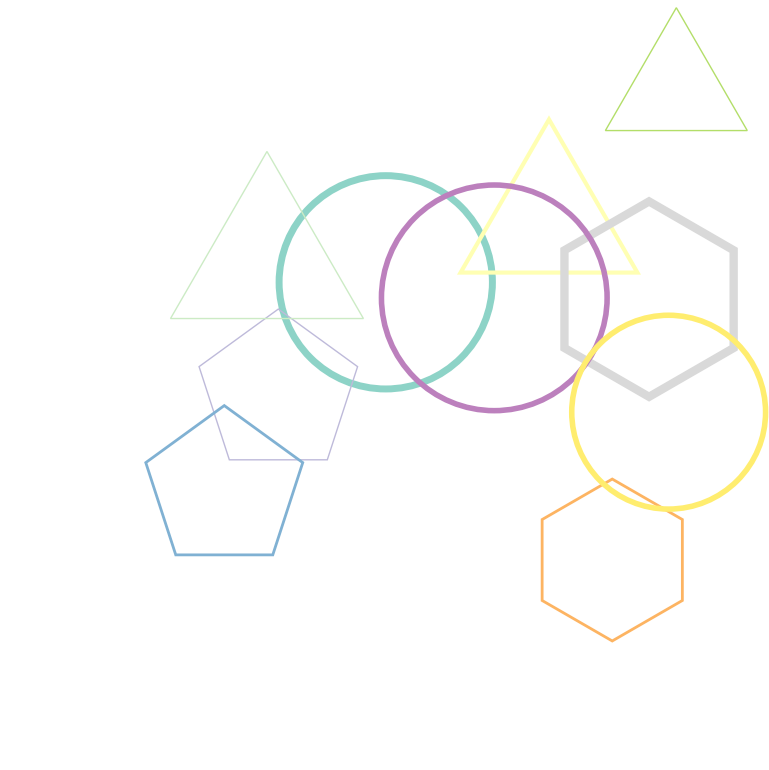[{"shape": "circle", "thickness": 2.5, "radius": 0.69, "center": [0.501, 0.633]}, {"shape": "triangle", "thickness": 1.5, "radius": 0.66, "center": [0.713, 0.712]}, {"shape": "pentagon", "thickness": 0.5, "radius": 0.54, "center": [0.361, 0.49]}, {"shape": "pentagon", "thickness": 1, "radius": 0.54, "center": [0.291, 0.366]}, {"shape": "hexagon", "thickness": 1, "radius": 0.53, "center": [0.795, 0.273]}, {"shape": "triangle", "thickness": 0.5, "radius": 0.53, "center": [0.878, 0.884]}, {"shape": "hexagon", "thickness": 3, "radius": 0.63, "center": [0.843, 0.612]}, {"shape": "circle", "thickness": 2, "radius": 0.73, "center": [0.642, 0.613]}, {"shape": "triangle", "thickness": 0.5, "radius": 0.72, "center": [0.347, 0.659]}, {"shape": "circle", "thickness": 2, "radius": 0.63, "center": [0.868, 0.465]}]